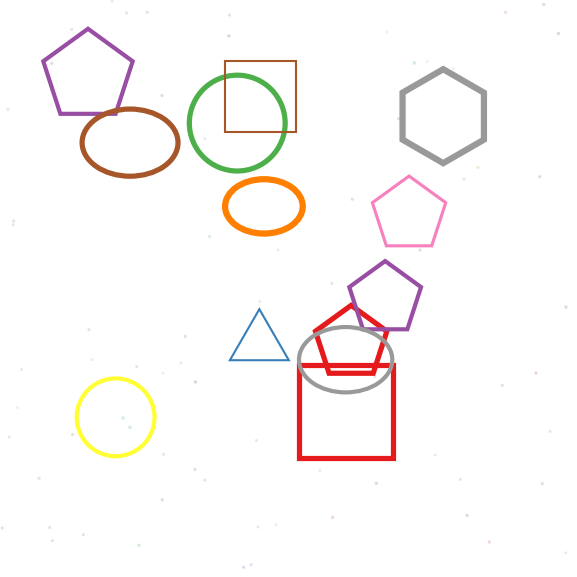[{"shape": "square", "thickness": 2.5, "radius": 0.4, "center": [0.599, 0.287]}, {"shape": "pentagon", "thickness": 2.5, "radius": 0.33, "center": [0.608, 0.405]}, {"shape": "triangle", "thickness": 1, "radius": 0.29, "center": [0.449, 0.405]}, {"shape": "circle", "thickness": 2.5, "radius": 0.41, "center": [0.411, 0.786]}, {"shape": "pentagon", "thickness": 2, "radius": 0.41, "center": [0.152, 0.868]}, {"shape": "pentagon", "thickness": 2, "radius": 0.33, "center": [0.667, 0.482]}, {"shape": "oval", "thickness": 3, "radius": 0.34, "center": [0.457, 0.642]}, {"shape": "circle", "thickness": 2, "radius": 0.34, "center": [0.2, 0.276]}, {"shape": "square", "thickness": 1, "radius": 0.31, "center": [0.45, 0.832]}, {"shape": "oval", "thickness": 2.5, "radius": 0.42, "center": [0.225, 0.752]}, {"shape": "pentagon", "thickness": 1.5, "radius": 0.33, "center": [0.708, 0.628]}, {"shape": "oval", "thickness": 2, "radius": 0.4, "center": [0.599, 0.376]}, {"shape": "hexagon", "thickness": 3, "radius": 0.41, "center": [0.768, 0.798]}]